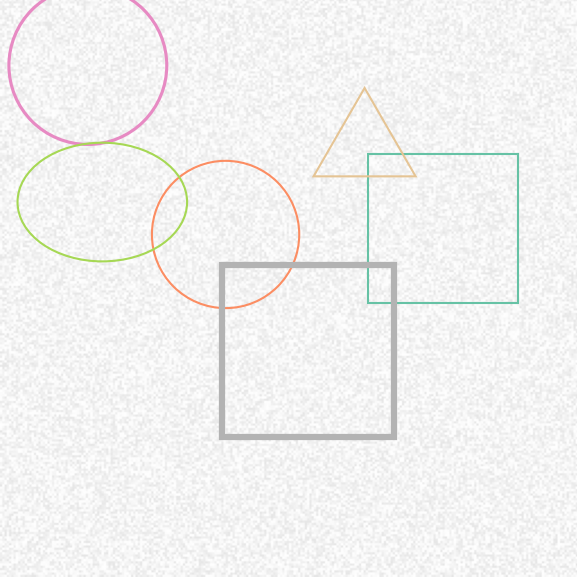[{"shape": "square", "thickness": 1, "radius": 0.65, "center": [0.767, 0.604]}, {"shape": "circle", "thickness": 1, "radius": 0.64, "center": [0.391, 0.593]}, {"shape": "circle", "thickness": 1.5, "radius": 0.68, "center": [0.152, 0.886]}, {"shape": "oval", "thickness": 1, "radius": 0.73, "center": [0.177, 0.649]}, {"shape": "triangle", "thickness": 1, "radius": 0.51, "center": [0.631, 0.745]}, {"shape": "square", "thickness": 3, "radius": 0.74, "center": [0.534, 0.392]}]